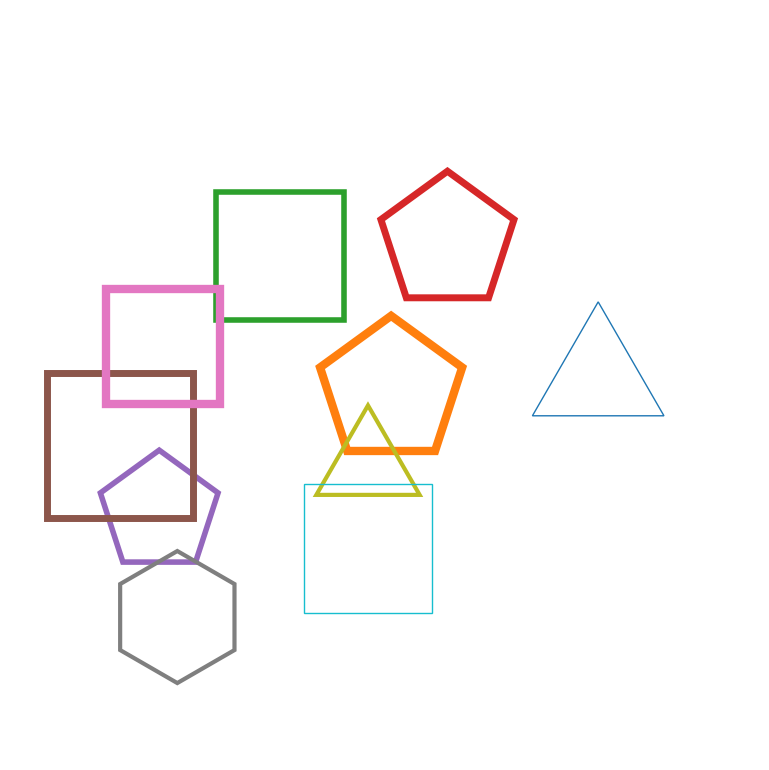[{"shape": "triangle", "thickness": 0.5, "radius": 0.49, "center": [0.777, 0.509]}, {"shape": "pentagon", "thickness": 3, "radius": 0.49, "center": [0.508, 0.493]}, {"shape": "square", "thickness": 2, "radius": 0.42, "center": [0.364, 0.668]}, {"shape": "pentagon", "thickness": 2.5, "radius": 0.45, "center": [0.581, 0.687]}, {"shape": "pentagon", "thickness": 2, "radius": 0.4, "center": [0.207, 0.335]}, {"shape": "square", "thickness": 2.5, "radius": 0.47, "center": [0.156, 0.422]}, {"shape": "square", "thickness": 3, "radius": 0.37, "center": [0.212, 0.55]}, {"shape": "hexagon", "thickness": 1.5, "radius": 0.43, "center": [0.23, 0.199]}, {"shape": "triangle", "thickness": 1.5, "radius": 0.39, "center": [0.478, 0.396]}, {"shape": "square", "thickness": 0.5, "radius": 0.42, "center": [0.478, 0.287]}]